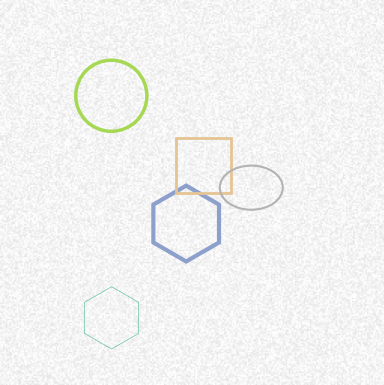[{"shape": "hexagon", "thickness": 0.5, "radius": 0.4, "center": [0.29, 0.174]}, {"shape": "hexagon", "thickness": 3, "radius": 0.49, "center": [0.484, 0.419]}, {"shape": "circle", "thickness": 2.5, "radius": 0.46, "center": [0.289, 0.751]}, {"shape": "square", "thickness": 2, "radius": 0.36, "center": [0.528, 0.57]}, {"shape": "oval", "thickness": 1.5, "radius": 0.41, "center": [0.653, 0.513]}]